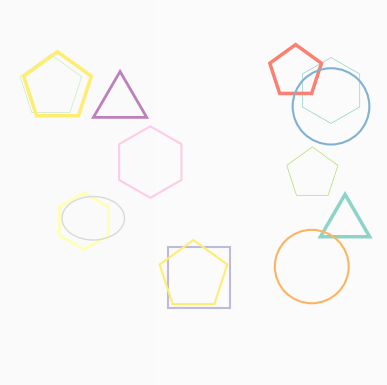[{"shape": "triangle", "thickness": 2.5, "radius": 0.37, "center": [0.89, 0.422]}, {"shape": "hexagon", "thickness": 0.5, "radius": 0.43, "center": [0.854, 0.765]}, {"shape": "hexagon", "thickness": 2, "radius": 0.37, "center": [0.217, 0.425]}, {"shape": "square", "thickness": 1.5, "radius": 0.4, "center": [0.515, 0.279]}, {"shape": "pentagon", "thickness": 2.5, "radius": 0.35, "center": [0.763, 0.814]}, {"shape": "circle", "thickness": 1.5, "radius": 0.5, "center": [0.854, 0.724]}, {"shape": "circle", "thickness": 1.5, "radius": 0.48, "center": [0.805, 0.308]}, {"shape": "pentagon", "thickness": 0.5, "radius": 0.35, "center": [0.806, 0.549]}, {"shape": "hexagon", "thickness": 1.5, "radius": 0.46, "center": [0.388, 0.579]}, {"shape": "oval", "thickness": 1, "radius": 0.4, "center": [0.241, 0.433]}, {"shape": "triangle", "thickness": 2, "radius": 0.4, "center": [0.31, 0.735]}, {"shape": "pentagon", "thickness": 0.5, "radius": 0.42, "center": [0.131, 0.775]}, {"shape": "pentagon", "thickness": 1.5, "radius": 0.46, "center": [0.499, 0.285]}, {"shape": "pentagon", "thickness": 2.5, "radius": 0.46, "center": [0.148, 0.774]}]